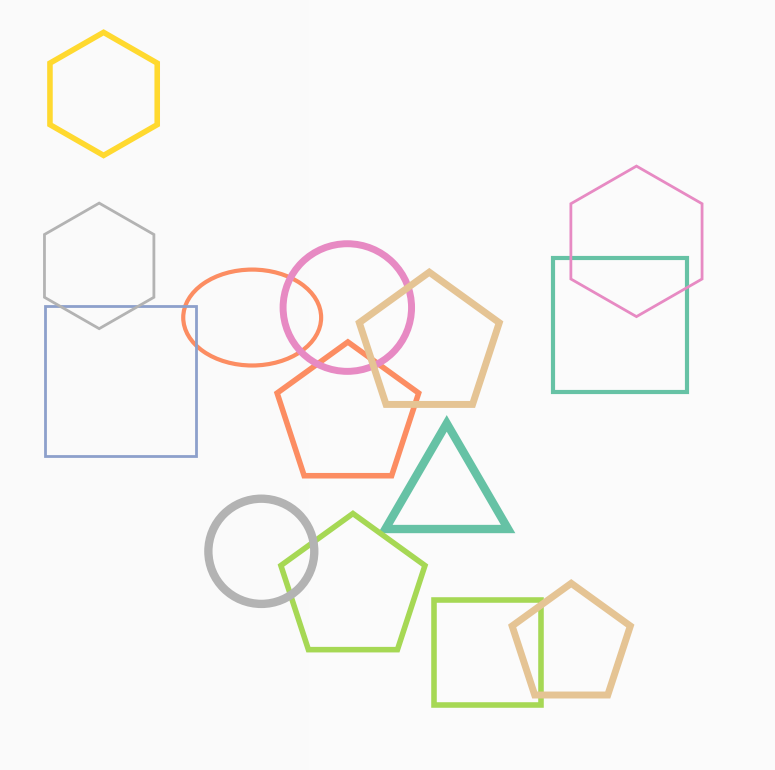[{"shape": "triangle", "thickness": 3, "radius": 0.46, "center": [0.576, 0.359]}, {"shape": "square", "thickness": 1.5, "radius": 0.43, "center": [0.8, 0.578]}, {"shape": "pentagon", "thickness": 2, "radius": 0.48, "center": [0.449, 0.46]}, {"shape": "oval", "thickness": 1.5, "radius": 0.44, "center": [0.325, 0.588]}, {"shape": "square", "thickness": 1, "radius": 0.49, "center": [0.155, 0.505]}, {"shape": "hexagon", "thickness": 1, "radius": 0.49, "center": [0.821, 0.687]}, {"shape": "circle", "thickness": 2.5, "radius": 0.41, "center": [0.448, 0.601]}, {"shape": "pentagon", "thickness": 2, "radius": 0.49, "center": [0.455, 0.235]}, {"shape": "square", "thickness": 2, "radius": 0.34, "center": [0.629, 0.153]}, {"shape": "hexagon", "thickness": 2, "radius": 0.4, "center": [0.134, 0.878]}, {"shape": "pentagon", "thickness": 2.5, "radius": 0.47, "center": [0.554, 0.552]}, {"shape": "pentagon", "thickness": 2.5, "radius": 0.4, "center": [0.737, 0.162]}, {"shape": "circle", "thickness": 3, "radius": 0.34, "center": [0.337, 0.284]}, {"shape": "hexagon", "thickness": 1, "radius": 0.41, "center": [0.128, 0.655]}]